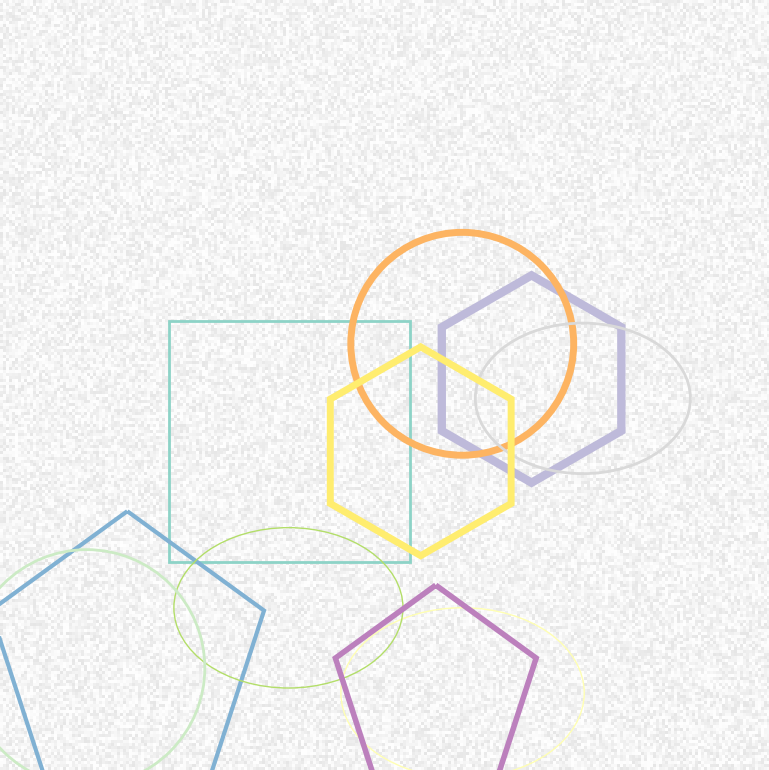[{"shape": "square", "thickness": 1, "radius": 0.78, "center": [0.376, 0.426]}, {"shape": "oval", "thickness": 0.5, "radius": 0.79, "center": [0.601, 0.1]}, {"shape": "hexagon", "thickness": 3, "radius": 0.67, "center": [0.69, 0.508]}, {"shape": "pentagon", "thickness": 1.5, "radius": 0.93, "center": [0.165, 0.149]}, {"shape": "circle", "thickness": 2.5, "radius": 0.72, "center": [0.6, 0.554]}, {"shape": "oval", "thickness": 0.5, "radius": 0.74, "center": [0.375, 0.211]}, {"shape": "oval", "thickness": 1, "radius": 0.7, "center": [0.757, 0.483]}, {"shape": "pentagon", "thickness": 2, "radius": 0.69, "center": [0.566, 0.103]}, {"shape": "circle", "thickness": 1, "radius": 0.77, "center": [0.113, 0.133]}, {"shape": "hexagon", "thickness": 2.5, "radius": 0.68, "center": [0.546, 0.414]}]